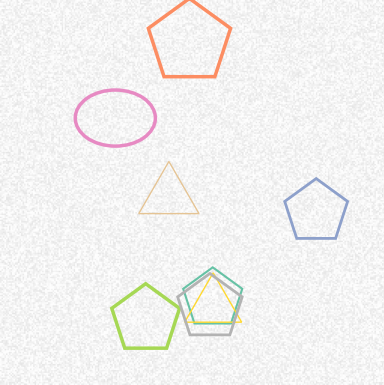[{"shape": "pentagon", "thickness": 1.5, "radius": 0.4, "center": [0.553, 0.225]}, {"shape": "pentagon", "thickness": 2.5, "radius": 0.56, "center": [0.492, 0.892]}, {"shape": "pentagon", "thickness": 2, "radius": 0.43, "center": [0.821, 0.45]}, {"shape": "oval", "thickness": 2.5, "radius": 0.52, "center": [0.3, 0.693]}, {"shape": "pentagon", "thickness": 2.5, "radius": 0.46, "center": [0.378, 0.171]}, {"shape": "triangle", "thickness": 1, "radius": 0.43, "center": [0.554, 0.206]}, {"shape": "triangle", "thickness": 1, "radius": 0.45, "center": [0.439, 0.49]}, {"shape": "pentagon", "thickness": 2, "radius": 0.44, "center": [0.545, 0.201]}]